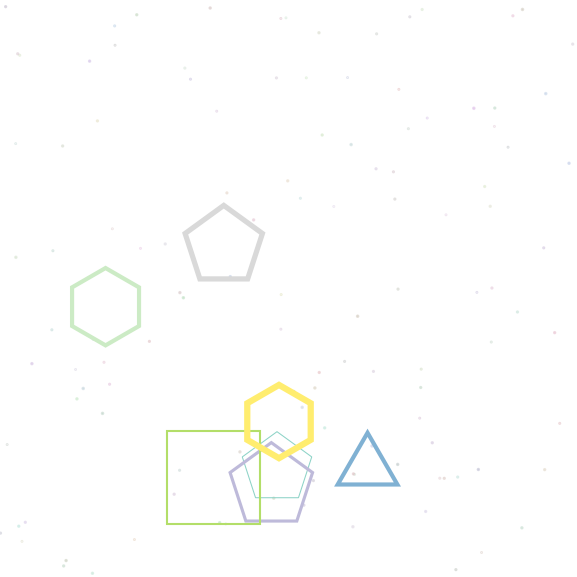[{"shape": "pentagon", "thickness": 0.5, "radius": 0.32, "center": [0.48, 0.188]}, {"shape": "pentagon", "thickness": 1.5, "radius": 0.38, "center": [0.47, 0.158]}, {"shape": "triangle", "thickness": 2, "radius": 0.3, "center": [0.636, 0.19]}, {"shape": "square", "thickness": 1, "radius": 0.4, "center": [0.369, 0.172]}, {"shape": "pentagon", "thickness": 2.5, "radius": 0.35, "center": [0.387, 0.573]}, {"shape": "hexagon", "thickness": 2, "radius": 0.33, "center": [0.183, 0.468]}, {"shape": "hexagon", "thickness": 3, "radius": 0.32, "center": [0.483, 0.269]}]